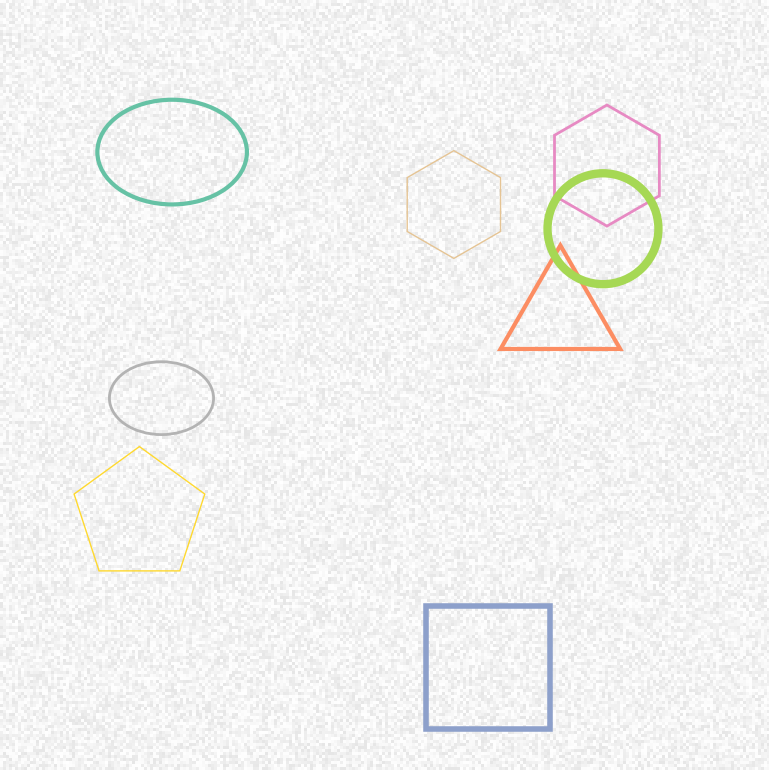[{"shape": "oval", "thickness": 1.5, "radius": 0.49, "center": [0.224, 0.802]}, {"shape": "triangle", "thickness": 1.5, "radius": 0.45, "center": [0.728, 0.592]}, {"shape": "square", "thickness": 2, "radius": 0.4, "center": [0.634, 0.133]}, {"shape": "hexagon", "thickness": 1, "radius": 0.39, "center": [0.788, 0.785]}, {"shape": "circle", "thickness": 3, "radius": 0.36, "center": [0.783, 0.703]}, {"shape": "pentagon", "thickness": 0.5, "radius": 0.45, "center": [0.181, 0.331]}, {"shape": "hexagon", "thickness": 0.5, "radius": 0.35, "center": [0.589, 0.734]}, {"shape": "oval", "thickness": 1, "radius": 0.34, "center": [0.21, 0.483]}]